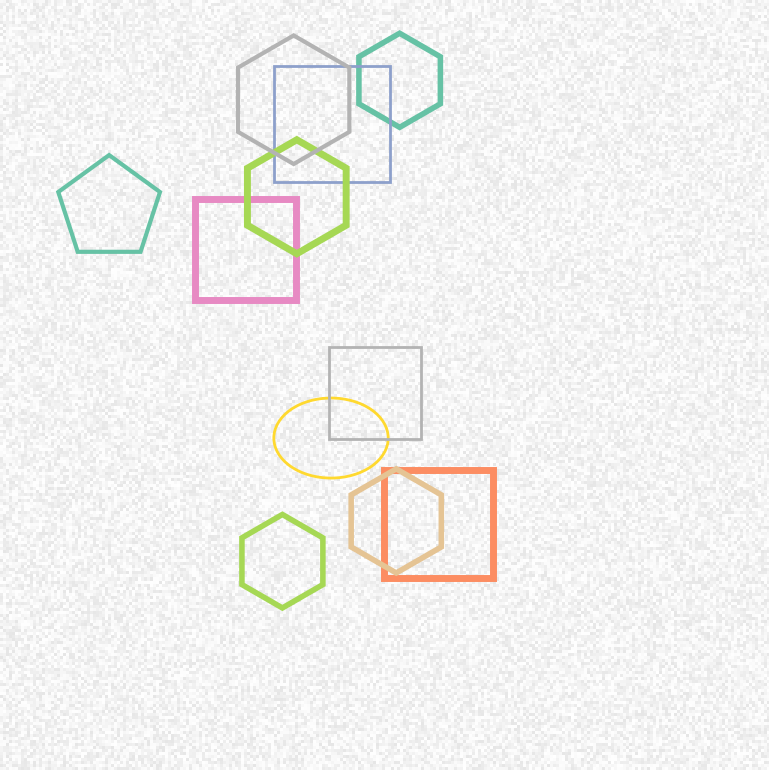[{"shape": "hexagon", "thickness": 2, "radius": 0.31, "center": [0.519, 0.896]}, {"shape": "pentagon", "thickness": 1.5, "radius": 0.35, "center": [0.142, 0.729]}, {"shape": "square", "thickness": 2.5, "radius": 0.35, "center": [0.569, 0.319]}, {"shape": "square", "thickness": 1, "radius": 0.38, "center": [0.431, 0.838]}, {"shape": "square", "thickness": 2.5, "radius": 0.33, "center": [0.318, 0.676]}, {"shape": "hexagon", "thickness": 2.5, "radius": 0.37, "center": [0.385, 0.744]}, {"shape": "hexagon", "thickness": 2, "radius": 0.3, "center": [0.367, 0.271]}, {"shape": "oval", "thickness": 1, "radius": 0.37, "center": [0.43, 0.431]}, {"shape": "hexagon", "thickness": 2, "radius": 0.34, "center": [0.515, 0.323]}, {"shape": "hexagon", "thickness": 1.5, "radius": 0.42, "center": [0.381, 0.87]}, {"shape": "square", "thickness": 1, "radius": 0.3, "center": [0.487, 0.49]}]